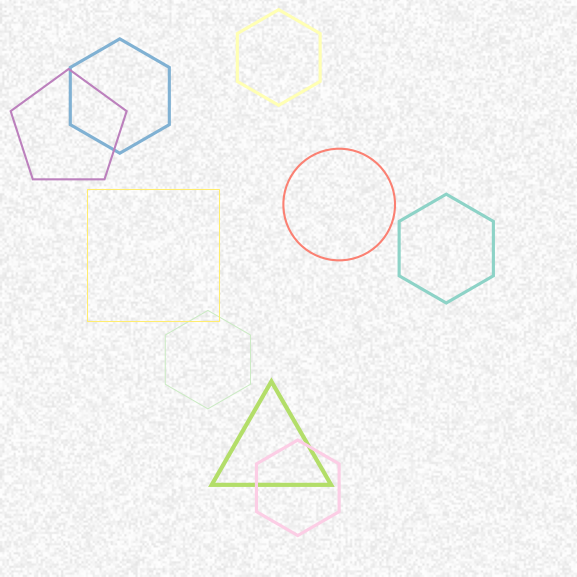[{"shape": "hexagon", "thickness": 1.5, "radius": 0.47, "center": [0.773, 0.569]}, {"shape": "hexagon", "thickness": 1.5, "radius": 0.41, "center": [0.483, 0.9]}, {"shape": "circle", "thickness": 1, "radius": 0.48, "center": [0.587, 0.645]}, {"shape": "hexagon", "thickness": 1.5, "radius": 0.5, "center": [0.207, 0.833]}, {"shape": "triangle", "thickness": 2, "radius": 0.6, "center": [0.47, 0.219]}, {"shape": "hexagon", "thickness": 1.5, "radius": 0.41, "center": [0.516, 0.154]}, {"shape": "pentagon", "thickness": 1, "radius": 0.53, "center": [0.119, 0.774]}, {"shape": "hexagon", "thickness": 0.5, "radius": 0.43, "center": [0.36, 0.376]}, {"shape": "square", "thickness": 0.5, "radius": 0.57, "center": [0.265, 0.558]}]